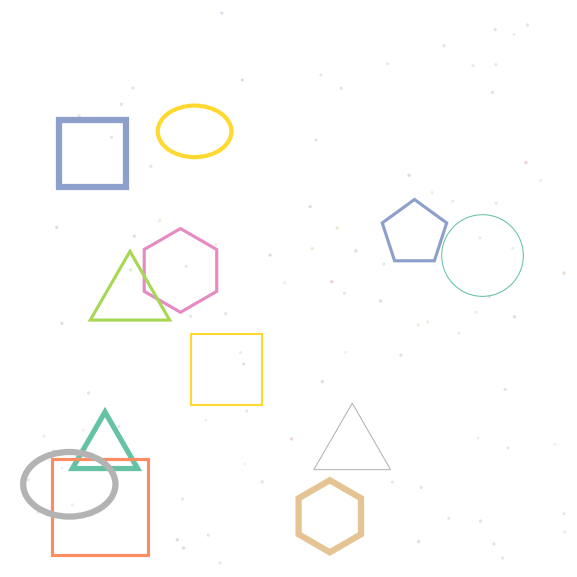[{"shape": "circle", "thickness": 0.5, "radius": 0.35, "center": [0.836, 0.557]}, {"shape": "triangle", "thickness": 2.5, "radius": 0.33, "center": [0.182, 0.22]}, {"shape": "square", "thickness": 1.5, "radius": 0.42, "center": [0.173, 0.121]}, {"shape": "pentagon", "thickness": 1.5, "radius": 0.29, "center": [0.718, 0.595]}, {"shape": "square", "thickness": 3, "radius": 0.29, "center": [0.16, 0.733]}, {"shape": "hexagon", "thickness": 1.5, "radius": 0.36, "center": [0.313, 0.531]}, {"shape": "triangle", "thickness": 1.5, "radius": 0.4, "center": [0.225, 0.485]}, {"shape": "square", "thickness": 1, "radius": 0.31, "center": [0.392, 0.359]}, {"shape": "oval", "thickness": 2, "radius": 0.32, "center": [0.337, 0.772]}, {"shape": "hexagon", "thickness": 3, "radius": 0.31, "center": [0.571, 0.105]}, {"shape": "oval", "thickness": 3, "radius": 0.4, "center": [0.12, 0.161]}, {"shape": "triangle", "thickness": 0.5, "radius": 0.38, "center": [0.61, 0.224]}]